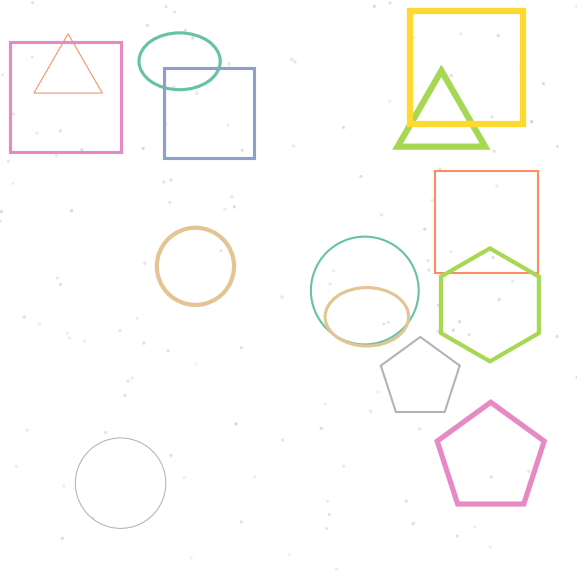[{"shape": "oval", "thickness": 1.5, "radius": 0.35, "center": [0.311, 0.893]}, {"shape": "circle", "thickness": 1, "radius": 0.47, "center": [0.632, 0.496]}, {"shape": "square", "thickness": 1, "radius": 0.44, "center": [0.842, 0.614]}, {"shape": "triangle", "thickness": 0.5, "radius": 0.34, "center": [0.118, 0.872]}, {"shape": "square", "thickness": 1.5, "radius": 0.39, "center": [0.362, 0.804]}, {"shape": "pentagon", "thickness": 2.5, "radius": 0.49, "center": [0.85, 0.205]}, {"shape": "square", "thickness": 1.5, "radius": 0.48, "center": [0.114, 0.831]}, {"shape": "hexagon", "thickness": 2, "radius": 0.49, "center": [0.848, 0.471]}, {"shape": "triangle", "thickness": 3, "radius": 0.44, "center": [0.764, 0.789]}, {"shape": "square", "thickness": 3, "radius": 0.49, "center": [0.808, 0.882]}, {"shape": "oval", "thickness": 1.5, "radius": 0.36, "center": [0.635, 0.451]}, {"shape": "circle", "thickness": 2, "radius": 0.33, "center": [0.338, 0.538]}, {"shape": "circle", "thickness": 0.5, "radius": 0.39, "center": [0.209, 0.162]}, {"shape": "pentagon", "thickness": 1, "radius": 0.36, "center": [0.728, 0.344]}]